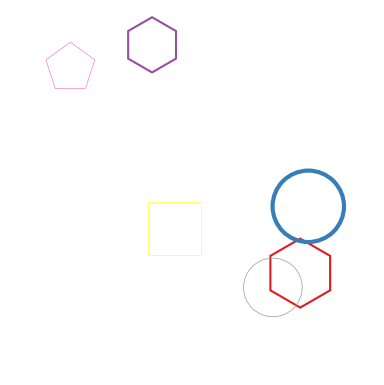[{"shape": "hexagon", "thickness": 1.5, "radius": 0.45, "center": [0.78, 0.291]}, {"shape": "circle", "thickness": 3, "radius": 0.46, "center": [0.801, 0.464]}, {"shape": "hexagon", "thickness": 1.5, "radius": 0.36, "center": [0.395, 0.884]}, {"shape": "square", "thickness": 0.5, "radius": 0.34, "center": [0.454, 0.406]}, {"shape": "pentagon", "thickness": 0.5, "radius": 0.33, "center": [0.183, 0.824]}, {"shape": "circle", "thickness": 0.5, "radius": 0.38, "center": [0.709, 0.253]}]